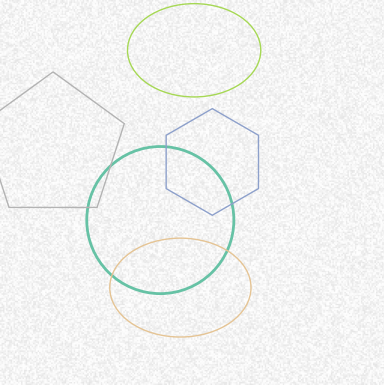[{"shape": "circle", "thickness": 2, "radius": 0.96, "center": [0.416, 0.428]}, {"shape": "hexagon", "thickness": 1, "radius": 0.69, "center": [0.551, 0.579]}, {"shape": "oval", "thickness": 1, "radius": 0.87, "center": [0.504, 0.869]}, {"shape": "oval", "thickness": 1, "radius": 0.92, "center": [0.469, 0.253]}, {"shape": "pentagon", "thickness": 1, "radius": 0.97, "center": [0.138, 0.619]}]